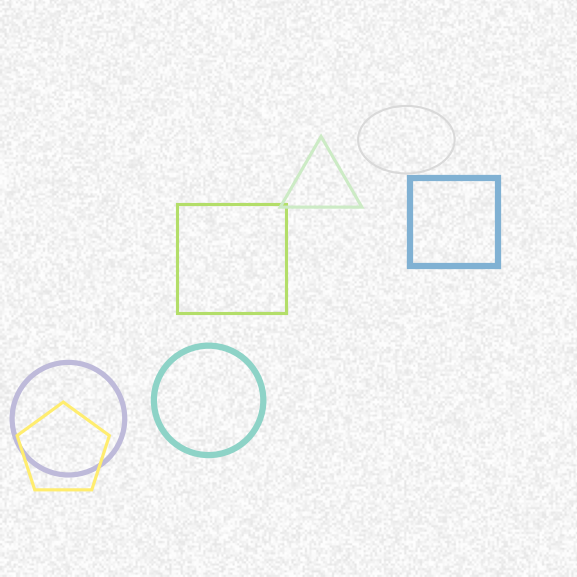[{"shape": "circle", "thickness": 3, "radius": 0.47, "center": [0.361, 0.306]}, {"shape": "circle", "thickness": 2.5, "radius": 0.49, "center": [0.118, 0.274]}, {"shape": "square", "thickness": 3, "radius": 0.38, "center": [0.786, 0.615]}, {"shape": "square", "thickness": 1.5, "radius": 0.47, "center": [0.4, 0.552]}, {"shape": "oval", "thickness": 1, "radius": 0.42, "center": [0.704, 0.757]}, {"shape": "triangle", "thickness": 1.5, "radius": 0.41, "center": [0.556, 0.681]}, {"shape": "pentagon", "thickness": 1.5, "radius": 0.42, "center": [0.11, 0.219]}]